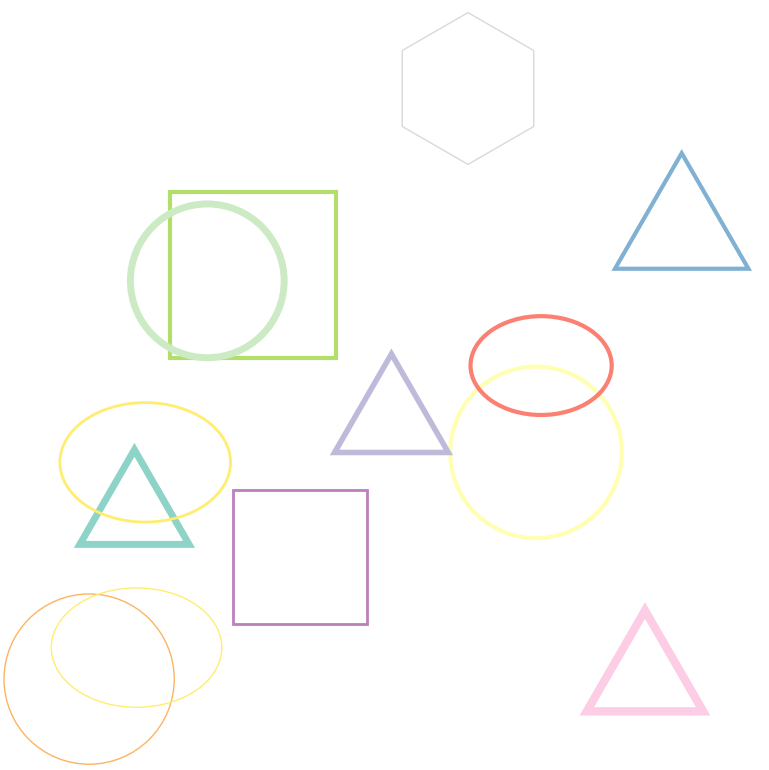[{"shape": "triangle", "thickness": 2.5, "radius": 0.41, "center": [0.175, 0.334]}, {"shape": "circle", "thickness": 1.5, "radius": 0.56, "center": [0.696, 0.413]}, {"shape": "triangle", "thickness": 2, "radius": 0.43, "center": [0.508, 0.455]}, {"shape": "oval", "thickness": 1.5, "radius": 0.46, "center": [0.703, 0.525]}, {"shape": "triangle", "thickness": 1.5, "radius": 0.5, "center": [0.885, 0.701]}, {"shape": "circle", "thickness": 0.5, "radius": 0.55, "center": [0.116, 0.118]}, {"shape": "square", "thickness": 1.5, "radius": 0.54, "center": [0.329, 0.643]}, {"shape": "triangle", "thickness": 3, "radius": 0.44, "center": [0.838, 0.12]}, {"shape": "hexagon", "thickness": 0.5, "radius": 0.49, "center": [0.608, 0.885]}, {"shape": "square", "thickness": 1, "radius": 0.44, "center": [0.39, 0.276]}, {"shape": "circle", "thickness": 2.5, "radius": 0.5, "center": [0.269, 0.635]}, {"shape": "oval", "thickness": 0.5, "radius": 0.55, "center": [0.177, 0.159]}, {"shape": "oval", "thickness": 1, "radius": 0.55, "center": [0.189, 0.4]}]